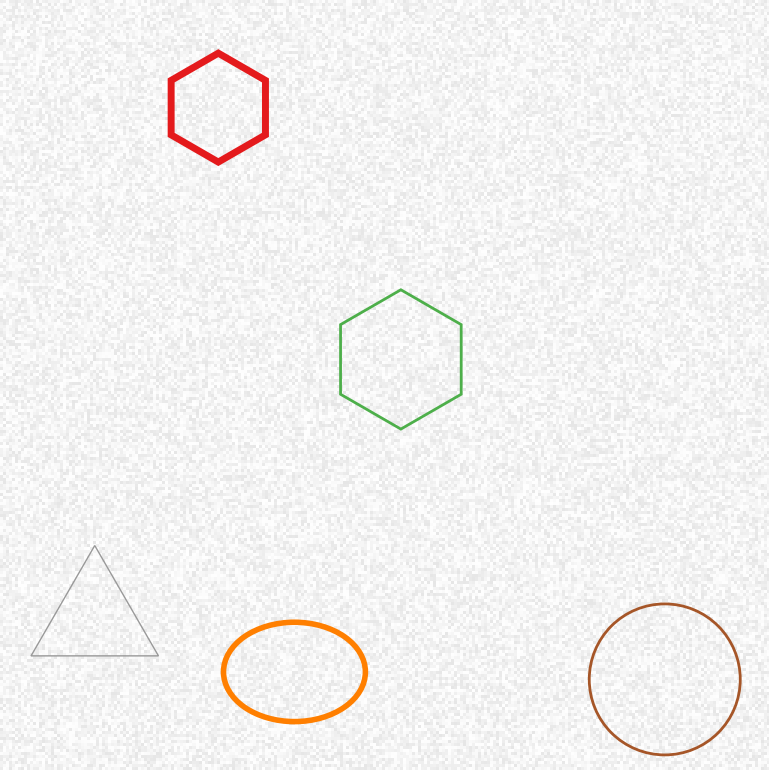[{"shape": "hexagon", "thickness": 2.5, "radius": 0.35, "center": [0.284, 0.86]}, {"shape": "hexagon", "thickness": 1, "radius": 0.45, "center": [0.521, 0.533]}, {"shape": "oval", "thickness": 2, "radius": 0.46, "center": [0.382, 0.127]}, {"shape": "circle", "thickness": 1, "radius": 0.49, "center": [0.863, 0.118]}, {"shape": "triangle", "thickness": 0.5, "radius": 0.48, "center": [0.123, 0.196]}]